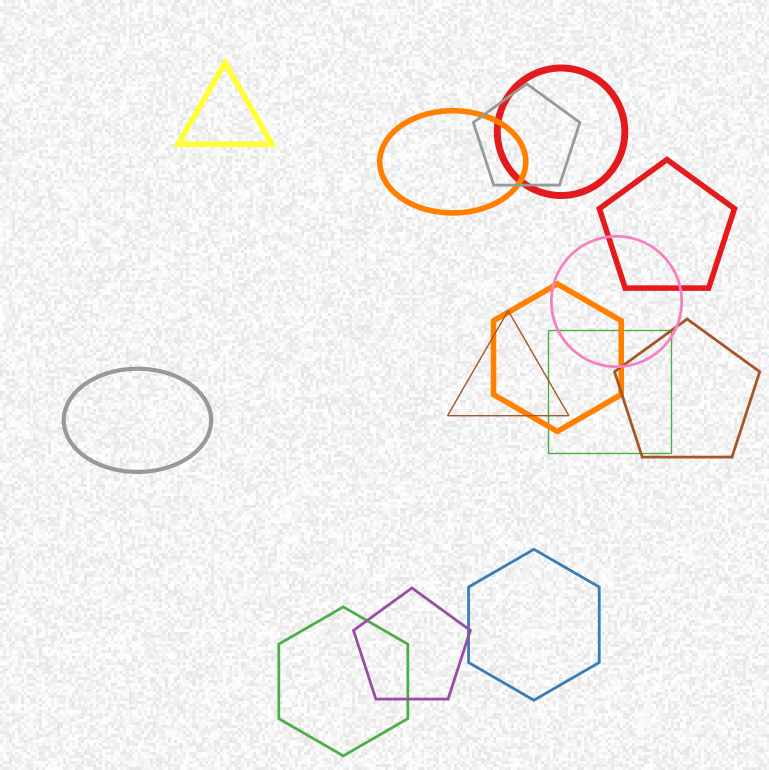[{"shape": "pentagon", "thickness": 2, "radius": 0.46, "center": [0.866, 0.7]}, {"shape": "circle", "thickness": 2.5, "radius": 0.41, "center": [0.729, 0.829]}, {"shape": "hexagon", "thickness": 1, "radius": 0.49, "center": [0.693, 0.189]}, {"shape": "square", "thickness": 0.5, "radius": 0.4, "center": [0.791, 0.492]}, {"shape": "hexagon", "thickness": 1, "radius": 0.48, "center": [0.446, 0.115]}, {"shape": "pentagon", "thickness": 1, "radius": 0.4, "center": [0.535, 0.157]}, {"shape": "oval", "thickness": 2, "radius": 0.47, "center": [0.588, 0.79]}, {"shape": "hexagon", "thickness": 2, "radius": 0.48, "center": [0.724, 0.535]}, {"shape": "triangle", "thickness": 2, "radius": 0.35, "center": [0.292, 0.848]}, {"shape": "pentagon", "thickness": 1, "radius": 0.5, "center": [0.892, 0.487]}, {"shape": "triangle", "thickness": 0.5, "radius": 0.45, "center": [0.66, 0.506]}, {"shape": "circle", "thickness": 1, "radius": 0.42, "center": [0.801, 0.608]}, {"shape": "oval", "thickness": 1.5, "radius": 0.48, "center": [0.178, 0.454]}, {"shape": "pentagon", "thickness": 1, "radius": 0.36, "center": [0.684, 0.818]}]